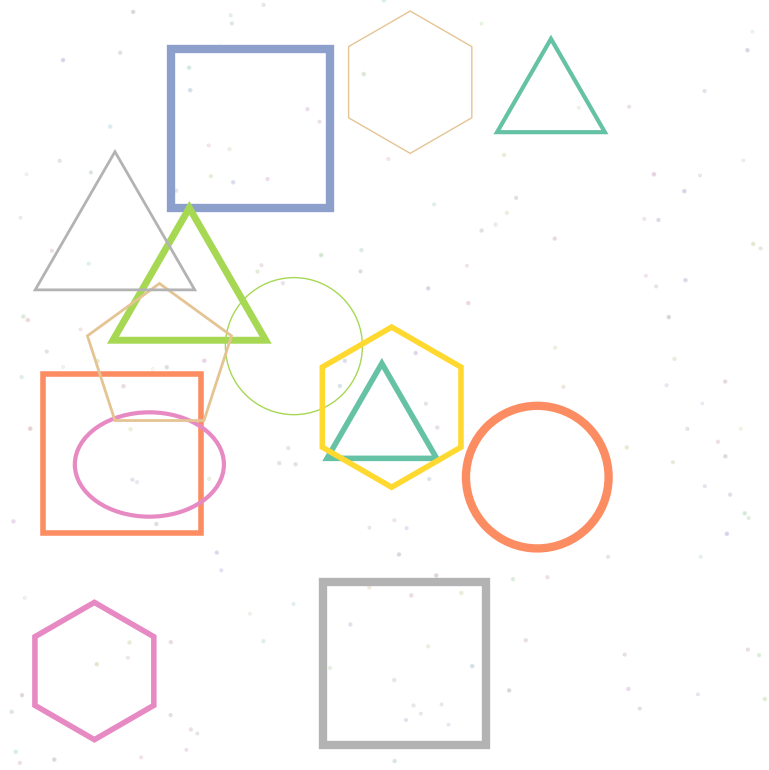[{"shape": "triangle", "thickness": 2, "radius": 0.41, "center": [0.496, 0.446]}, {"shape": "triangle", "thickness": 1.5, "radius": 0.4, "center": [0.716, 0.869]}, {"shape": "square", "thickness": 2, "radius": 0.51, "center": [0.159, 0.411]}, {"shape": "circle", "thickness": 3, "radius": 0.46, "center": [0.698, 0.38]}, {"shape": "square", "thickness": 3, "radius": 0.52, "center": [0.325, 0.833]}, {"shape": "oval", "thickness": 1.5, "radius": 0.48, "center": [0.194, 0.397]}, {"shape": "hexagon", "thickness": 2, "radius": 0.45, "center": [0.123, 0.129]}, {"shape": "triangle", "thickness": 2.5, "radius": 0.57, "center": [0.246, 0.615]}, {"shape": "circle", "thickness": 0.5, "radius": 0.44, "center": [0.382, 0.55]}, {"shape": "hexagon", "thickness": 2, "radius": 0.52, "center": [0.509, 0.471]}, {"shape": "hexagon", "thickness": 0.5, "radius": 0.46, "center": [0.533, 0.893]}, {"shape": "pentagon", "thickness": 1, "radius": 0.49, "center": [0.207, 0.533]}, {"shape": "square", "thickness": 3, "radius": 0.53, "center": [0.526, 0.139]}, {"shape": "triangle", "thickness": 1, "radius": 0.6, "center": [0.149, 0.683]}]